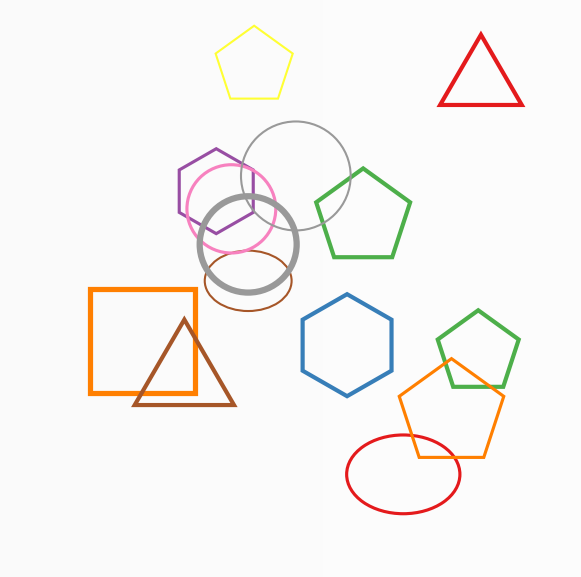[{"shape": "triangle", "thickness": 2, "radius": 0.41, "center": [0.827, 0.858]}, {"shape": "oval", "thickness": 1.5, "radius": 0.49, "center": [0.694, 0.178]}, {"shape": "hexagon", "thickness": 2, "radius": 0.44, "center": [0.597, 0.401]}, {"shape": "pentagon", "thickness": 2, "radius": 0.42, "center": [0.625, 0.623]}, {"shape": "pentagon", "thickness": 2, "radius": 0.37, "center": [0.823, 0.389]}, {"shape": "hexagon", "thickness": 1.5, "radius": 0.37, "center": [0.372, 0.668]}, {"shape": "pentagon", "thickness": 1.5, "radius": 0.47, "center": [0.777, 0.284]}, {"shape": "square", "thickness": 2.5, "radius": 0.45, "center": [0.245, 0.408]}, {"shape": "pentagon", "thickness": 1, "radius": 0.35, "center": [0.437, 0.885]}, {"shape": "oval", "thickness": 1, "radius": 0.37, "center": [0.427, 0.513]}, {"shape": "triangle", "thickness": 2, "radius": 0.49, "center": [0.317, 0.347]}, {"shape": "circle", "thickness": 1.5, "radius": 0.38, "center": [0.398, 0.637]}, {"shape": "circle", "thickness": 1, "radius": 0.47, "center": [0.509, 0.694]}, {"shape": "circle", "thickness": 3, "radius": 0.42, "center": [0.427, 0.576]}]